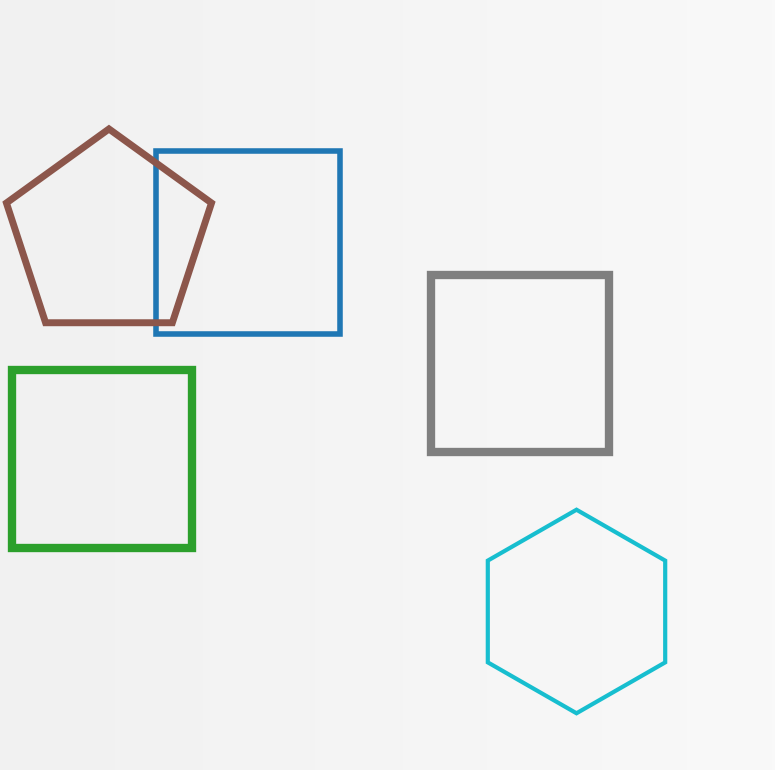[{"shape": "square", "thickness": 2, "radius": 0.59, "center": [0.32, 0.685]}, {"shape": "square", "thickness": 3, "radius": 0.58, "center": [0.132, 0.404]}, {"shape": "pentagon", "thickness": 2.5, "radius": 0.7, "center": [0.141, 0.693]}, {"shape": "square", "thickness": 3, "radius": 0.58, "center": [0.671, 0.528]}, {"shape": "hexagon", "thickness": 1.5, "radius": 0.66, "center": [0.744, 0.206]}]